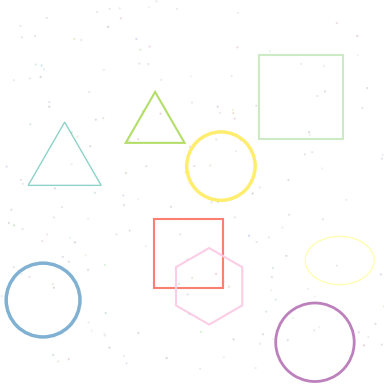[{"shape": "triangle", "thickness": 1, "radius": 0.55, "center": [0.168, 0.573]}, {"shape": "oval", "thickness": 1, "radius": 0.45, "center": [0.882, 0.323]}, {"shape": "square", "thickness": 1.5, "radius": 0.44, "center": [0.489, 0.342]}, {"shape": "circle", "thickness": 2.5, "radius": 0.48, "center": [0.112, 0.221]}, {"shape": "triangle", "thickness": 1.5, "radius": 0.44, "center": [0.403, 0.673]}, {"shape": "hexagon", "thickness": 1.5, "radius": 0.5, "center": [0.543, 0.256]}, {"shape": "circle", "thickness": 2, "radius": 0.51, "center": [0.818, 0.111]}, {"shape": "square", "thickness": 1.5, "radius": 0.55, "center": [0.783, 0.748]}, {"shape": "circle", "thickness": 2.5, "radius": 0.44, "center": [0.574, 0.569]}]